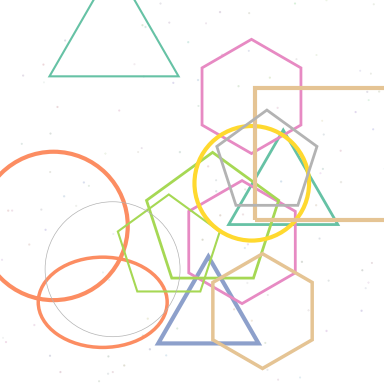[{"shape": "triangle", "thickness": 1.5, "radius": 0.97, "center": [0.296, 0.899]}, {"shape": "triangle", "thickness": 2, "radius": 0.82, "center": [0.736, 0.499]}, {"shape": "circle", "thickness": 3, "radius": 0.96, "center": [0.139, 0.413]}, {"shape": "oval", "thickness": 2.5, "radius": 0.84, "center": [0.267, 0.215]}, {"shape": "triangle", "thickness": 3, "radius": 0.75, "center": [0.541, 0.183]}, {"shape": "hexagon", "thickness": 2, "radius": 0.74, "center": [0.653, 0.75]}, {"shape": "hexagon", "thickness": 2, "radius": 0.8, "center": [0.629, 0.371]}, {"shape": "pentagon", "thickness": 1.5, "radius": 0.7, "center": [0.438, 0.356]}, {"shape": "pentagon", "thickness": 2, "radius": 0.9, "center": [0.552, 0.424]}, {"shape": "circle", "thickness": 3, "radius": 0.74, "center": [0.654, 0.524]}, {"shape": "hexagon", "thickness": 2.5, "radius": 0.74, "center": [0.682, 0.192]}, {"shape": "square", "thickness": 3, "radius": 0.86, "center": [0.833, 0.601]}, {"shape": "pentagon", "thickness": 2, "radius": 0.68, "center": [0.693, 0.577]}, {"shape": "circle", "thickness": 0.5, "radius": 0.88, "center": [0.292, 0.301]}]